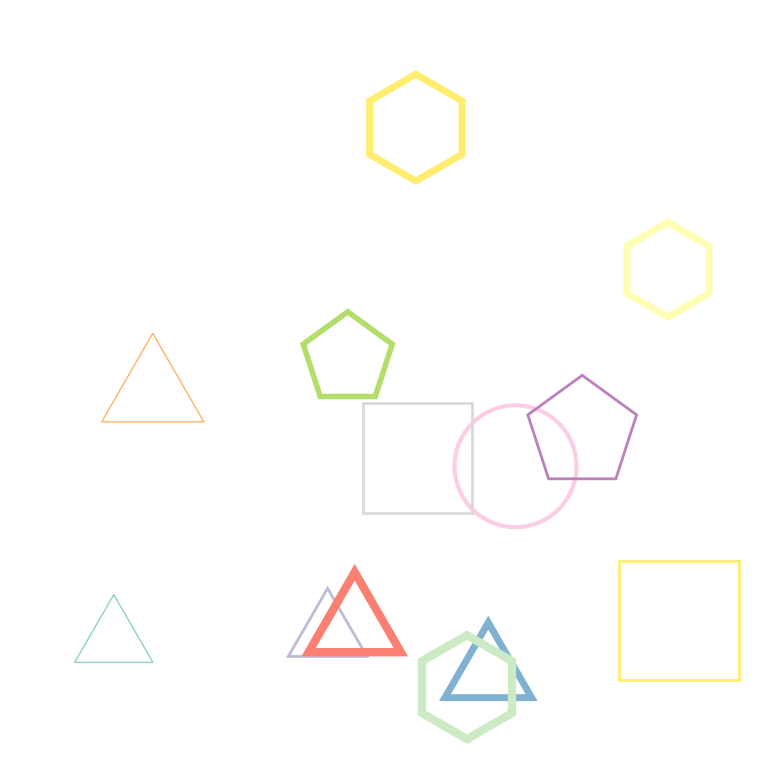[{"shape": "triangle", "thickness": 0.5, "radius": 0.29, "center": [0.148, 0.169]}, {"shape": "hexagon", "thickness": 2.5, "radius": 0.31, "center": [0.867, 0.65]}, {"shape": "triangle", "thickness": 1, "radius": 0.29, "center": [0.425, 0.177]}, {"shape": "triangle", "thickness": 3, "radius": 0.35, "center": [0.461, 0.188]}, {"shape": "triangle", "thickness": 2.5, "radius": 0.32, "center": [0.634, 0.126]}, {"shape": "triangle", "thickness": 0.5, "radius": 0.38, "center": [0.198, 0.49]}, {"shape": "pentagon", "thickness": 2, "radius": 0.3, "center": [0.452, 0.534]}, {"shape": "circle", "thickness": 1.5, "radius": 0.4, "center": [0.669, 0.395]}, {"shape": "square", "thickness": 1, "radius": 0.36, "center": [0.542, 0.405]}, {"shape": "pentagon", "thickness": 1, "radius": 0.37, "center": [0.756, 0.438]}, {"shape": "hexagon", "thickness": 3, "radius": 0.34, "center": [0.606, 0.108]}, {"shape": "square", "thickness": 1, "radius": 0.39, "center": [0.882, 0.194]}, {"shape": "hexagon", "thickness": 2.5, "radius": 0.35, "center": [0.54, 0.834]}]